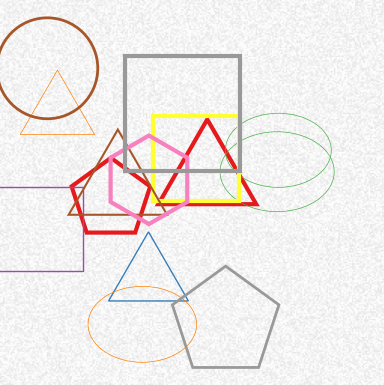[{"shape": "pentagon", "thickness": 3, "radius": 0.54, "center": [0.288, 0.483]}, {"shape": "triangle", "thickness": 3, "radius": 0.73, "center": [0.538, 0.543]}, {"shape": "triangle", "thickness": 1, "radius": 0.6, "center": [0.386, 0.278]}, {"shape": "oval", "thickness": 0.5, "radius": 0.69, "center": [0.723, 0.61]}, {"shape": "oval", "thickness": 0.5, "radius": 0.74, "center": [0.72, 0.554]}, {"shape": "square", "thickness": 1, "radius": 0.55, "center": [0.106, 0.405]}, {"shape": "triangle", "thickness": 0.5, "radius": 0.56, "center": [0.149, 0.706]}, {"shape": "oval", "thickness": 0.5, "radius": 0.7, "center": [0.37, 0.158]}, {"shape": "square", "thickness": 3, "radius": 0.55, "center": [0.509, 0.589]}, {"shape": "circle", "thickness": 2, "radius": 0.66, "center": [0.123, 0.823]}, {"shape": "triangle", "thickness": 1.5, "radius": 0.74, "center": [0.306, 0.516]}, {"shape": "hexagon", "thickness": 3, "radius": 0.57, "center": [0.387, 0.533]}, {"shape": "pentagon", "thickness": 2, "radius": 0.73, "center": [0.586, 0.163]}, {"shape": "square", "thickness": 3, "radius": 0.75, "center": [0.473, 0.705]}]